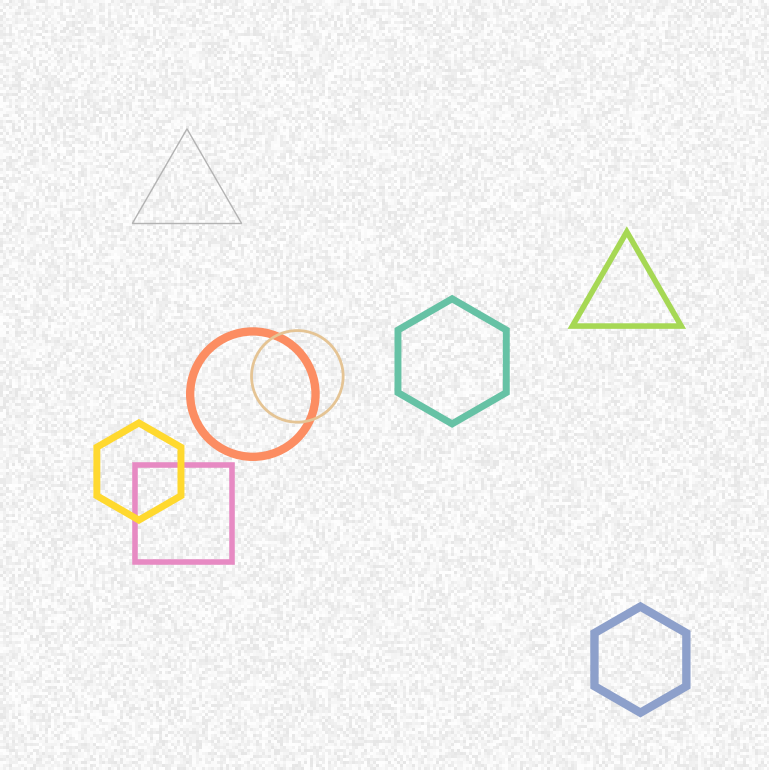[{"shape": "hexagon", "thickness": 2.5, "radius": 0.41, "center": [0.587, 0.531]}, {"shape": "circle", "thickness": 3, "radius": 0.41, "center": [0.328, 0.488]}, {"shape": "hexagon", "thickness": 3, "radius": 0.34, "center": [0.832, 0.143]}, {"shape": "square", "thickness": 2, "radius": 0.31, "center": [0.238, 0.333]}, {"shape": "triangle", "thickness": 2, "radius": 0.41, "center": [0.814, 0.617]}, {"shape": "hexagon", "thickness": 2.5, "radius": 0.32, "center": [0.18, 0.388]}, {"shape": "circle", "thickness": 1, "radius": 0.3, "center": [0.386, 0.511]}, {"shape": "triangle", "thickness": 0.5, "radius": 0.41, "center": [0.243, 0.751]}]